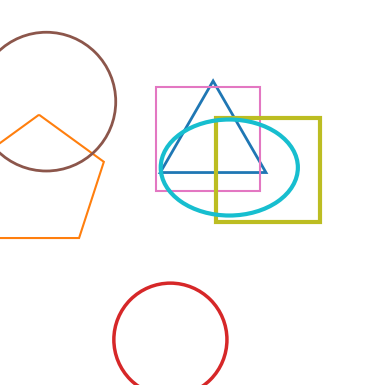[{"shape": "triangle", "thickness": 2, "radius": 0.79, "center": [0.554, 0.631]}, {"shape": "pentagon", "thickness": 1.5, "radius": 0.89, "center": [0.101, 0.525]}, {"shape": "circle", "thickness": 2.5, "radius": 0.73, "center": [0.443, 0.118]}, {"shape": "circle", "thickness": 2, "radius": 0.9, "center": [0.12, 0.736]}, {"shape": "square", "thickness": 1.5, "radius": 0.68, "center": [0.54, 0.639]}, {"shape": "square", "thickness": 3, "radius": 0.68, "center": [0.697, 0.559]}, {"shape": "oval", "thickness": 3, "radius": 0.89, "center": [0.596, 0.565]}]